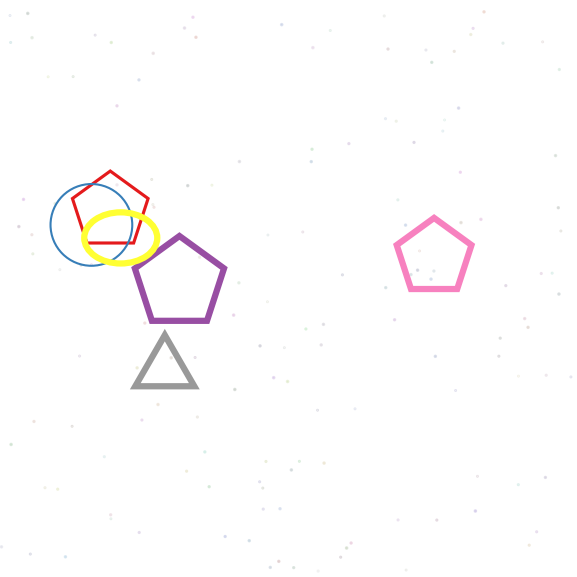[{"shape": "pentagon", "thickness": 1.5, "radius": 0.34, "center": [0.191, 0.634]}, {"shape": "circle", "thickness": 1, "radius": 0.35, "center": [0.158, 0.61]}, {"shape": "pentagon", "thickness": 3, "radius": 0.41, "center": [0.311, 0.509]}, {"shape": "oval", "thickness": 3, "radius": 0.32, "center": [0.209, 0.587]}, {"shape": "pentagon", "thickness": 3, "radius": 0.34, "center": [0.752, 0.554]}, {"shape": "triangle", "thickness": 3, "radius": 0.3, "center": [0.285, 0.36]}]